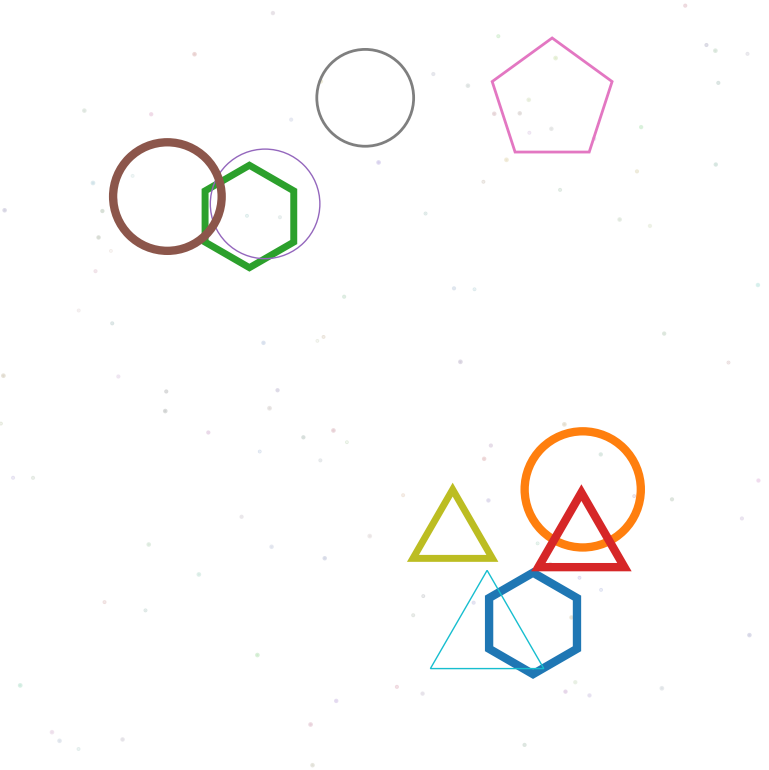[{"shape": "hexagon", "thickness": 3, "radius": 0.33, "center": [0.692, 0.19]}, {"shape": "circle", "thickness": 3, "radius": 0.38, "center": [0.757, 0.364]}, {"shape": "hexagon", "thickness": 2.5, "radius": 0.33, "center": [0.324, 0.719]}, {"shape": "triangle", "thickness": 3, "radius": 0.32, "center": [0.755, 0.296]}, {"shape": "circle", "thickness": 0.5, "radius": 0.36, "center": [0.344, 0.735]}, {"shape": "circle", "thickness": 3, "radius": 0.35, "center": [0.217, 0.745]}, {"shape": "pentagon", "thickness": 1, "radius": 0.41, "center": [0.717, 0.869]}, {"shape": "circle", "thickness": 1, "radius": 0.31, "center": [0.474, 0.873]}, {"shape": "triangle", "thickness": 2.5, "radius": 0.3, "center": [0.588, 0.305]}, {"shape": "triangle", "thickness": 0.5, "radius": 0.43, "center": [0.633, 0.174]}]